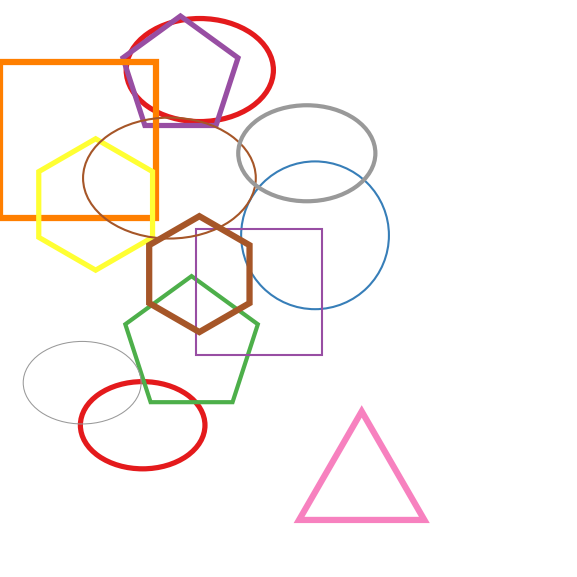[{"shape": "oval", "thickness": 2.5, "radius": 0.54, "center": [0.247, 0.263]}, {"shape": "oval", "thickness": 2.5, "radius": 0.64, "center": [0.346, 0.878]}, {"shape": "circle", "thickness": 1, "radius": 0.64, "center": [0.546, 0.592]}, {"shape": "pentagon", "thickness": 2, "radius": 0.6, "center": [0.332, 0.4]}, {"shape": "square", "thickness": 1, "radius": 0.55, "center": [0.449, 0.493]}, {"shape": "pentagon", "thickness": 2.5, "radius": 0.52, "center": [0.312, 0.867]}, {"shape": "square", "thickness": 3, "radius": 0.68, "center": [0.135, 0.757]}, {"shape": "hexagon", "thickness": 2.5, "radius": 0.57, "center": [0.166, 0.645]}, {"shape": "oval", "thickness": 1, "radius": 0.75, "center": [0.293, 0.691]}, {"shape": "hexagon", "thickness": 3, "radius": 0.5, "center": [0.345, 0.524]}, {"shape": "triangle", "thickness": 3, "radius": 0.63, "center": [0.626, 0.161]}, {"shape": "oval", "thickness": 2, "radius": 0.59, "center": [0.531, 0.734]}, {"shape": "oval", "thickness": 0.5, "radius": 0.51, "center": [0.142, 0.336]}]